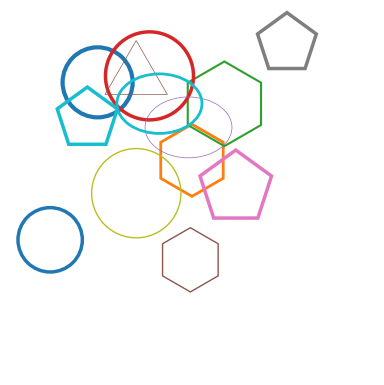[{"shape": "circle", "thickness": 3, "radius": 0.45, "center": [0.254, 0.786]}, {"shape": "circle", "thickness": 2.5, "radius": 0.42, "center": [0.13, 0.377]}, {"shape": "hexagon", "thickness": 2, "radius": 0.47, "center": [0.499, 0.584]}, {"shape": "hexagon", "thickness": 1.5, "radius": 0.55, "center": [0.583, 0.73]}, {"shape": "circle", "thickness": 2.5, "radius": 0.57, "center": [0.388, 0.803]}, {"shape": "oval", "thickness": 0.5, "radius": 0.56, "center": [0.49, 0.669]}, {"shape": "triangle", "thickness": 0.5, "radius": 0.47, "center": [0.354, 0.801]}, {"shape": "hexagon", "thickness": 1, "radius": 0.42, "center": [0.494, 0.325]}, {"shape": "pentagon", "thickness": 2.5, "radius": 0.49, "center": [0.612, 0.513]}, {"shape": "pentagon", "thickness": 2.5, "radius": 0.4, "center": [0.745, 0.887]}, {"shape": "circle", "thickness": 1, "radius": 0.58, "center": [0.354, 0.498]}, {"shape": "oval", "thickness": 2, "radius": 0.55, "center": [0.414, 0.731]}, {"shape": "pentagon", "thickness": 2.5, "radius": 0.41, "center": [0.227, 0.692]}]